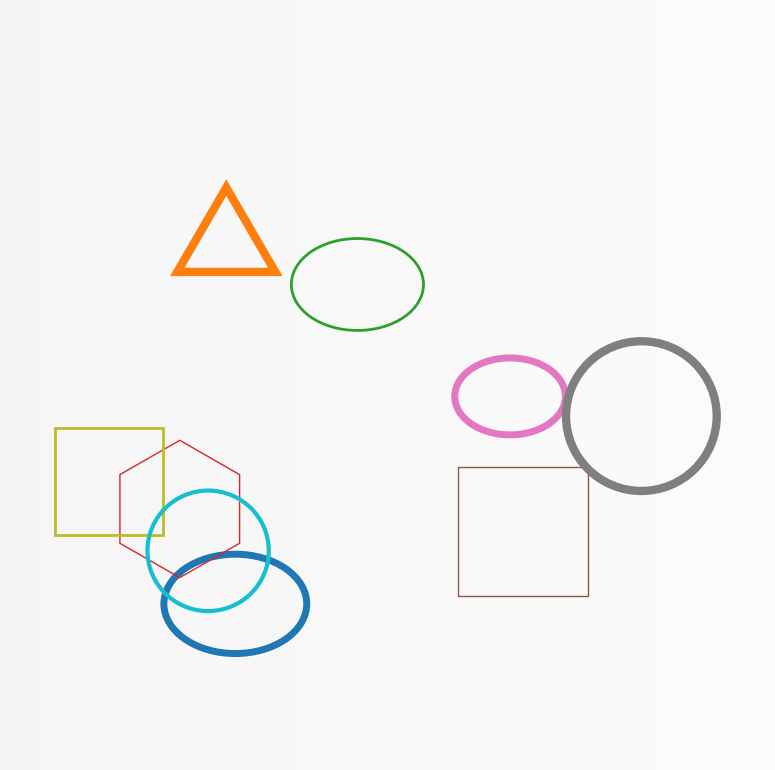[{"shape": "oval", "thickness": 2.5, "radius": 0.46, "center": [0.304, 0.216]}, {"shape": "triangle", "thickness": 3, "radius": 0.37, "center": [0.292, 0.683]}, {"shape": "oval", "thickness": 1, "radius": 0.43, "center": [0.461, 0.631]}, {"shape": "hexagon", "thickness": 0.5, "radius": 0.45, "center": [0.232, 0.339]}, {"shape": "square", "thickness": 0.5, "radius": 0.42, "center": [0.675, 0.31]}, {"shape": "oval", "thickness": 2.5, "radius": 0.36, "center": [0.658, 0.485]}, {"shape": "circle", "thickness": 3, "radius": 0.49, "center": [0.828, 0.46]}, {"shape": "square", "thickness": 1, "radius": 0.35, "center": [0.141, 0.375]}, {"shape": "circle", "thickness": 1.5, "radius": 0.39, "center": [0.269, 0.285]}]